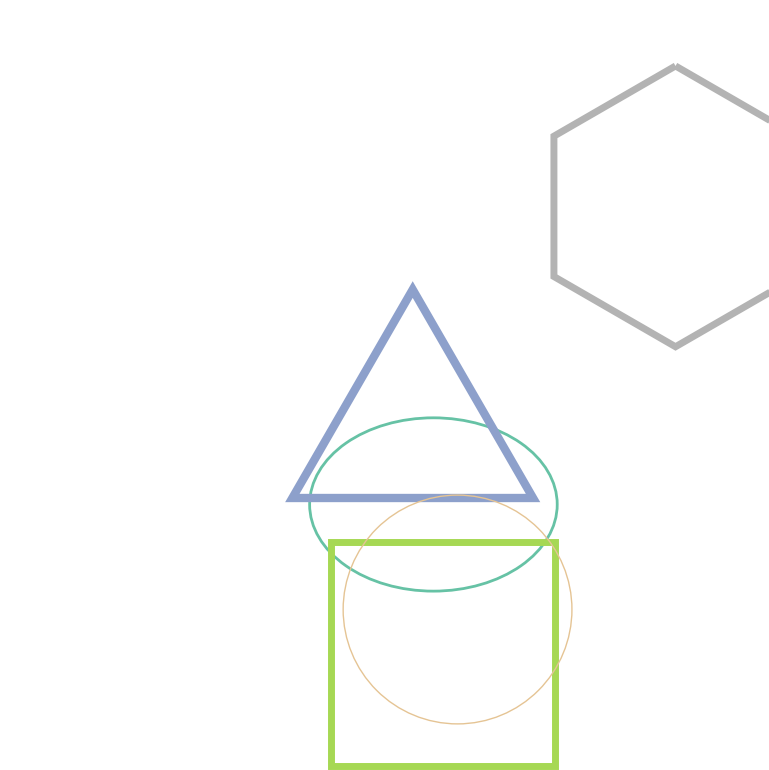[{"shape": "oval", "thickness": 1, "radius": 0.8, "center": [0.563, 0.345]}, {"shape": "triangle", "thickness": 3, "radius": 0.9, "center": [0.536, 0.443]}, {"shape": "square", "thickness": 2.5, "radius": 0.73, "center": [0.576, 0.151]}, {"shape": "circle", "thickness": 0.5, "radius": 0.74, "center": [0.594, 0.208]}, {"shape": "hexagon", "thickness": 2.5, "radius": 0.91, "center": [0.877, 0.732]}]